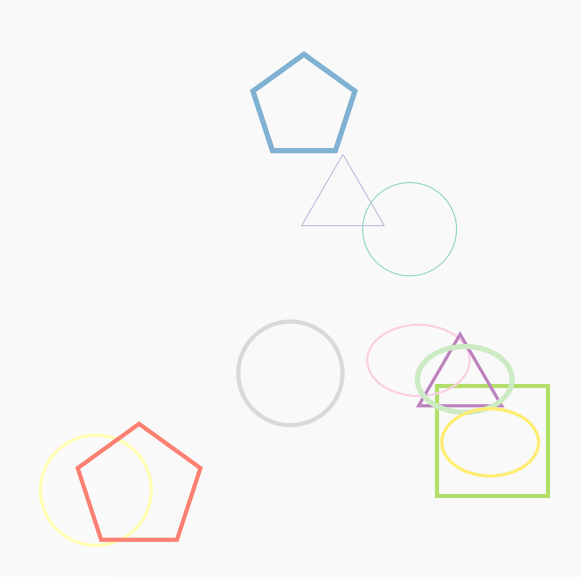[{"shape": "circle", "thickness": 0.5, "radius": 0.4, "center": [0.705, 0.602]}, {"shape": "circle", "thickness": 1.5, "radius": 0.48, "center": [0.165, 0.15]}, {"shape": "triangle", "thickness": 0.5, "radius": 0.41, "center": [0.59, 0.65]}, {"shape": "pentagon", "thickness": 2, "radius": 0.55, "center": [0.239, 0.154]}, {"shape": "pentagon", "thickness": 2.5, "radius": 0.46, "center": [0.523, 0.813]}, {"shape": "square", "thickness": 2, "radius": 0.47, "center": [0.847, 0.236]}, {"shape": "oval", "thickness": 1, "radius": 0.44, "center": [0.72, 0.375]}, {"shape": "circle", "thickness": 2, "radius": 0.45, "center": [0.5, 0.353]}, {"shape": "triangle", "thickness": 1.5, "radius": 0.41, "center": [0.792, 0.338]}, {"shape": "oval", "thickness": 2.5, "radius": 0.41, "center": [0.8, 0.342]}, {"shape": "oval", "thickness": 1.5, "radius": 0.42, "center": [0.843, 0.233]}]